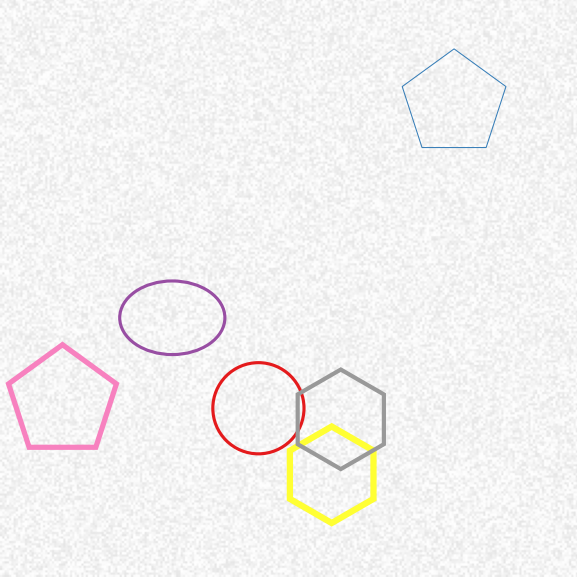[{"shape": "circle", "thickness": 1.5, "radius": 0.39, "center": [0.447, 0.292]}, {"shape": "pentagon", "thickness": 0.5, "radius": 0.47, "center": [0.786, 0.82]}, {"shape": "oval", "thickness": 1.5, "radius": 0.46, "center": [0.298, 0.449]}, {"shape": "hexagon", "thickness": 3, "radius": 0.42, "center": [0.574, 0.177]}, {"shape": "pentagon", "thickness": 2.5, "radius": 0.49, "center": [0.108, 0.304]}, {"shape": "hexagon", "thickness": 2, "radius": 0.43, "center": [0.59, 0.273]}]